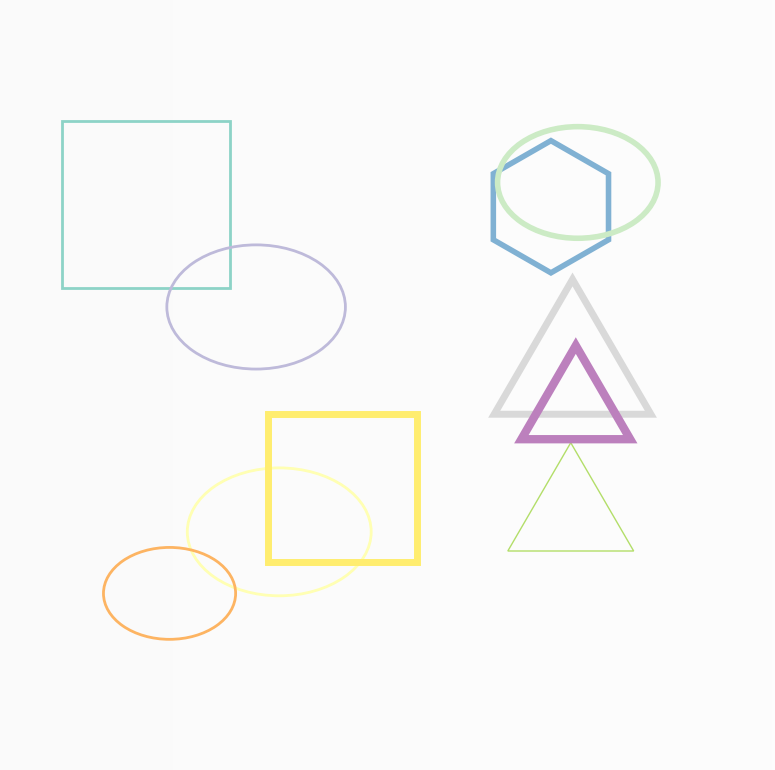[{"shape": "square", "thickness": 1, "radius": 0.54, "center": [0.189, 0.734]}, {"shape": "oval", "thickness": 1, "radius": 0.59, "center": [0.36, 0.309]}, {"shape": "oval", "thickness": 1, "radius": 0.58, "center": [0.33, 0.601]}, {"shape": "hexagon", "thickness": 2, "radius": 0.43, "center": [0.711, 0.732]}, {"shape": "oval", "thickness": 1, "radius": 0.43, "center": [0.219, 0.229]}, {"shape": "triangle", "thickness": 0.5, "radius": 0.47, "center": [0.736, 0.331]}, {"shape": "triangle", "thickness": 2.5, "radius": 0.58, "center": [0.739, 0.52]}, {"shape": "triangle", "thickness": 3, "radius": 0.41, "center": [0.743, 0.47]}, {"shape": "oval", "thickness": 2, "radius": 0.52, "center": [0.746, 0.763]}, {"shape": "square", "thickness": 2.5, "radius": 0.48, "center": [0.442, 0.366]}]